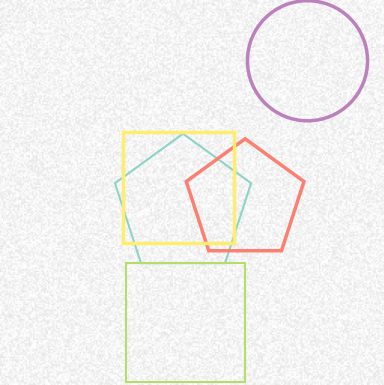[{"shape": "pentagon", "thickness": 1.5, "radius": 0.93, "center": [0.475, 0.467]}, {"shape": "pentagon", "thickness": 2.5, "radius": 0.8, "center": [0.637, 0.479]}, {"shape": "square", "thickness": 1.5, "radius": 0.77, "center": [0.482, 0.162]}, {"shape": "circle", "thickness": 2.5, "radius": 0.78, "center": [0.799, 0.842]}, {"shape": "square", "thickness": 2.5, "radius": 0.72, "center": [0.464, 0.513]}]